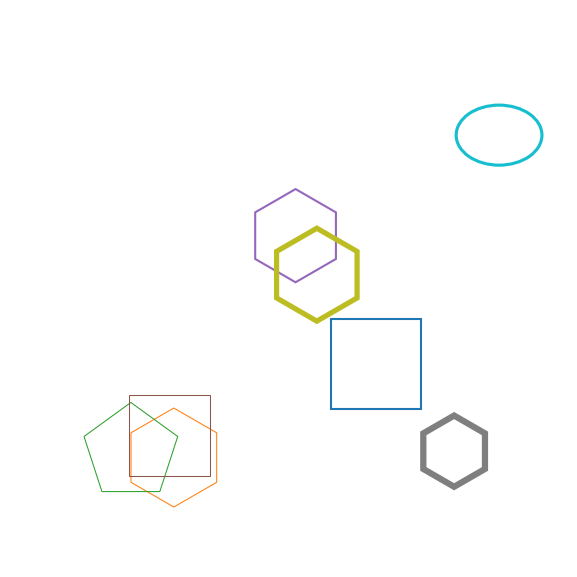[{"shape": "square", "thickness": 1, "radius": 0.39, "center": [0.651, 0.369]}, {"shape": "hexagon", "thickness": 0.5, "radius": 0.43, "center": [0.301, 0.207]}, {"shape": "pentagon", "thickness": 0.5, "radius": 0.43, "center": [0.227, 0.217]}, {"shape": "hexagon", "thickness": 1, "radius": 0.4, "center": [0.512, 0.591]}, {"shape": "square", "thickness": 0.5, "radius": 0.35, "center": [0.294, 0.245]}, {"shape": "hexagon", "thickness": 3, "radius": 0.31, "center": [0.786, 0.218]}, {"shape": "hexagon", "thickness": 2.5, "radius": 0.4, "center": [0.549, 0.523]}, {"shape": "oval", "thickness": 1.5, "radius": 0.37, "center": [0.864, 0.765]}]